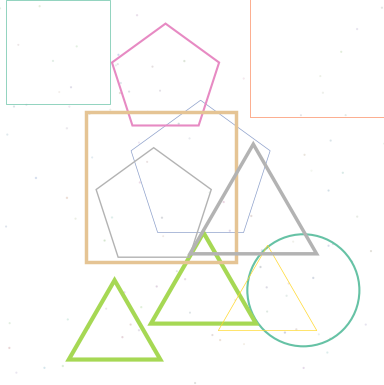[{"shape": "square", "thickness": 0.5, "radius": 0.68, "center": [0.15, 0.864]}, {"shape": "circle", "thickness": 1.5, "radius": 0.73, "center": [0.788, 0.246]}, {"shape": "square", "thickness": 0.5, "radius": 0.97, "center": [0.843, 0.89]}, {"shape": "pentagon", "thickness": 0.5, "radius": 0.95, "center": [0.521, 0.55]}, {"shape": "pentagon", "thickness": 1.5, "radius": 0.73, "center": [0.43, 0.792]}, {"shape": "triangle", "thickness": 3, "radius": 0.79, "center": [0.529, 0.238]}, {"shape": "triangle", "thickness": 3, "radius": 0.69, "center": [0.298, 0.135]}, {"shape": "triangle", "thickness": 0.5, "radius": 0.74, "center": [0.695, 0.215]}, {"shape": "square", "thickness": 2.5, "radius": 0.98, "center": [0.419, 0.514]}, {"shape": "pentagon", "thickness": 1, "radius": 0.79, "center": [0.399, 0.459]}, {"shape": "triangle", "thickness": 2.5, "radius": 0.95, "center": [0.658, 0.436]}]